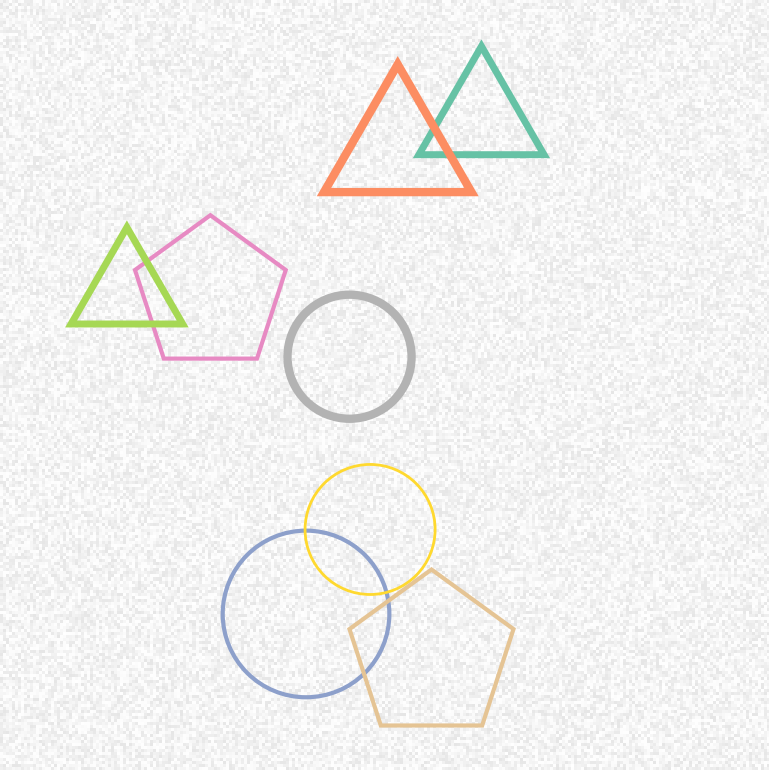[{"shape": "triangle", "thickness": 2.5, "radius": 0.47, "center": [0.625, 0.846]}, {"shape": "triangle", "thickness": 3, "radius": 0.55, "center": [0.517, 0.806]}, {"shape": "circle", "thickness": 1.5, "radius": 0.54, "center": [0.397, 0.203]}, {"shape": "pentagon", "thickness": 1.5, "radius": 0.51, "center": [0.273, 0.618]}, {"shape": "triangle", "thickness": 2.5, "radius": 0.42, "center": [0.165, 0.621]}, {"shape": "circle", "thickness": 1, "radius": 0.42, "center": [0.481, 0.312]}, {"shape": "pentagon", "thickness": 1.5, "radius": 0.56, "center": [0.56, 0.148]}, {"shape": "circle", "thickness": 3, "radius": 0.4, "center": [0.454, 0.537]}]